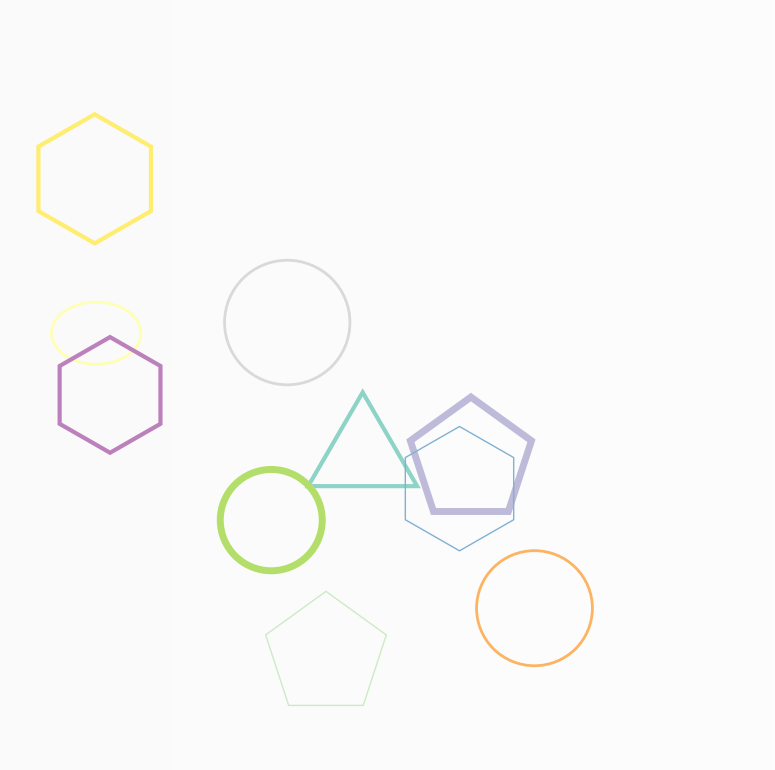[{"shape": "triangle", "thickness": 1.5, "radius": 0.41, "center": [0.468, 0.409]}, {"shape": "oval", "thickness": 1, "radius": 0.29, "center": [0.124, 0.567]}, {"shape": "pentagon", "thickness": 2.5, "radius": 0.41, "center": [0.608, 0.402]}, {"shape": "hexagon", "thickness": 0.5, "radius": 0.4, "center": [0.593, 0.365]}, {"shape": "circle", "thickness": 1, "radius": 0.37, "center": [0.69, 0.21]}, {"shape": "circle", "thickness": 2.5, "radius": 0.33, "center": [0.35, 0.325]}, {"shape": "circle", "thickness": 1, "radius": 0.4, "center": [0.371, 0.581]}, {"shape": "hexagon", "thickness": 1.5, "radius": 0.38, "center": [0.142, 0.487]}, {"shape": "pentagon", "thickness": 0.5, "radius": 0.41, "center": [0.421, 0.15]}, {"shape": "hexagon", "thickness": 1.5, "radius": 0.42, "center": [0.122, 0.768]}]